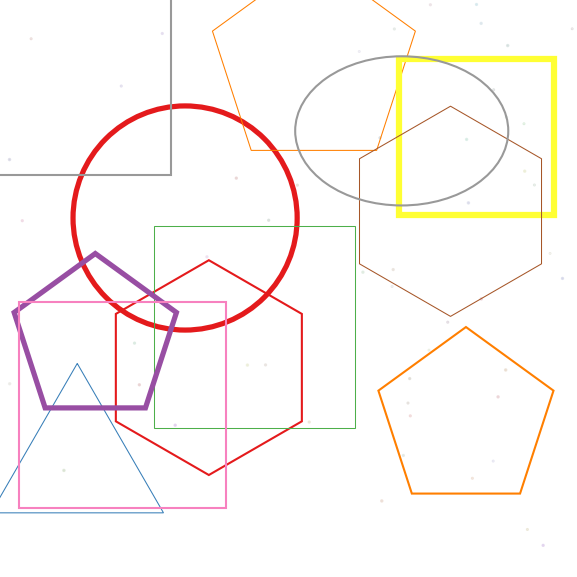[{"shape": "circle", "thickness": 2.5, "radius": 0.97, "center": [0.321, 0.622]}, {"shape": "hexagon", "thickness": 1, "radius": 0.93, "center": [0.362, 0.363]}, {"shape": "triangle", "thickness": 0.5, "radius": 0.86, "center": [0.134, 0.197]}, {"shape": "square", "thickness": 0.5, "radius": 0.87, "center": [0.44, 0.433]}, {"shape": "pentagon", "thickness": 2.5, "radius": 0.74, "center": [0.165, 0.412]}, {"shape": "pentagon", "thickness": 0.5, "radius": 0.92, "center": [0.544, 0.888]}, {"shape": "pentagon", "thickness": 1, "radius": 0.8, "center": [0.807, 0.273]}, {"shape": "square", "thickness": 3, "radius": 0.67, "center": [0.825, 0.762]}, {"shape": "hexagon", "thickness": 0.5, "radius": 0.91, "center": [0.78, 0.633]}, {"shape": "square", "thickness": 1, "radius": 0.89, "center": [0.212, 0.298]}, {"shape": "oval", "thickness": 1, "radius": 0.92, "center": [0.696, 0.773]}, {"shape": "square", "thickness": 1, "radius": 0.94, "center": [0.107, 0.885]}]